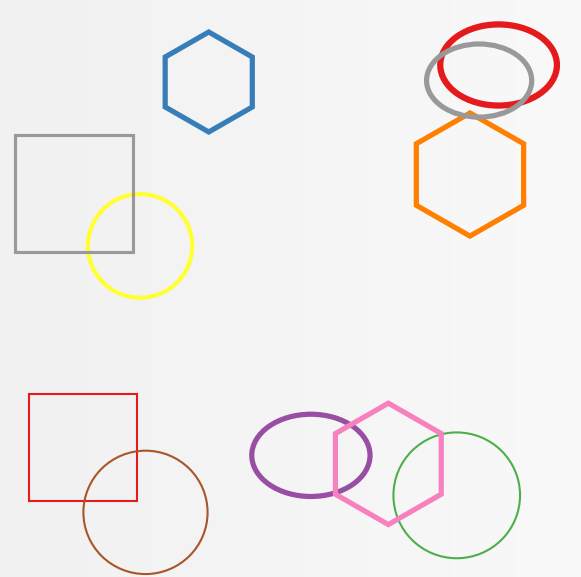[{"shape": "square", "thickness": 1, "radius": 0.46, "center": [0.143, 0.224]}, {"shape": "oval", "thickness": 3, "radius": 0.5, "center": [0.858, 0.887]}, {"shape": "hexagon", "thickness": 2.5, "radius": 0.43, "center": [0.359, 0.857]}, {"shape": "circle", "thickness": 1, "radius": 0.54, "center": [0.786, 0.141]}, {"shape": "oval", "thickness": 2.5, "radius": 0.51, "center": [0.535, 0.211]}, {"shape": "hexagon", "thickness": 2.5, "radius": 0.53, "center": [0.809, 0.697]}, {"shape": "circle", "thickness": 2, "radius": 0.45, "center": [0.241, 0.573]}, {"shape": "circle", "thickness": 1, "radius": 0.53, "center": [0.25, 0.112]}, {"shape": "hexagon", "thickness": 2.5, "radius": 0.53, "center": [0.668, 0.196]}, {"shape": "oval", "thickness": 2.5, "radius": 0.45, "center": [0.824, 0.86]}, {"shape": "square", "thickness": 1.5, "radius": 0.51, "center": [0.128, 0.663]}]